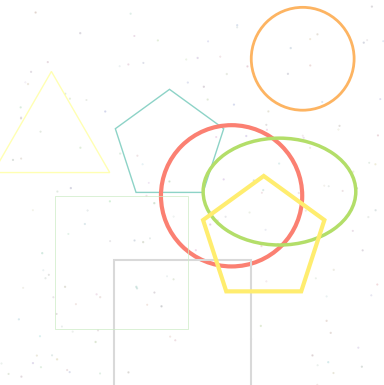[{"shape": "pentagon", "thickness": 1, "radius": 0.74, "center": [0.44, 0.62]}, {"shape": "triangle", "thickness": 1, "radius": 0.88, "center": [0.134, 0.639]}, {"shape": "circle", "thickness": 3, "radius": 0.92, "center": [0.602, 0.491]}, {"shape": "circle", "thickness": 2, "radius": 0.67, "center": [0.786, 0.847]}, {"shape": "oval", "thickness": 2.5, "radius": 0.99, "center": [0.726, 0.502]}, {"shape": "square", "thickness": 1.5, "radius": 0.89, "center": [0.473, 0.148]}, {"shape": "square", "thickness": 0.5, "radius": 0.86, "center": [0.316, 0.318]}, {"shape": "pentagon", "thickness": 3, "radius": 0.83, "center": [0.685, 0.377]}]